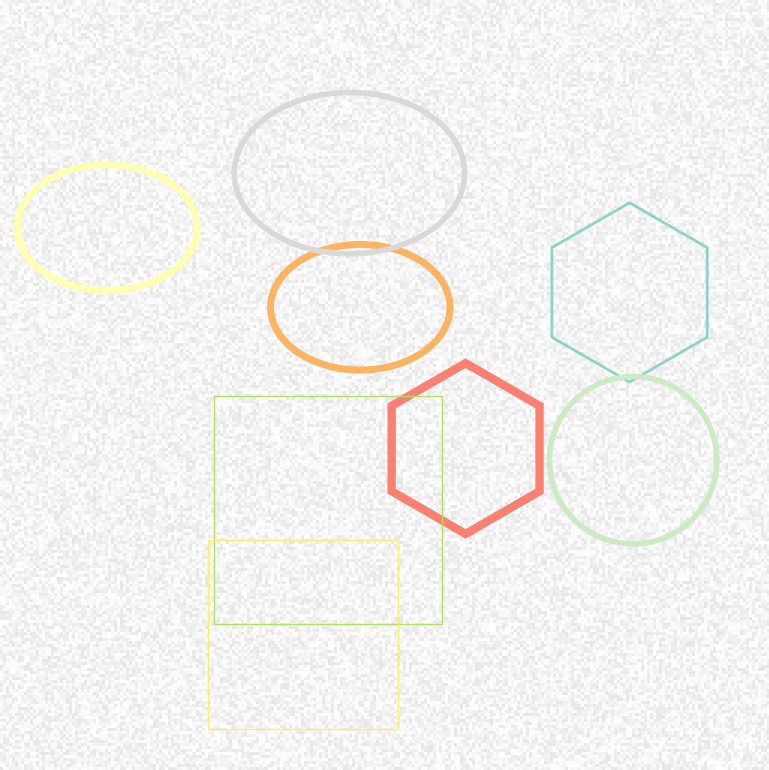[{"shape": "hexagon", "thickness": 1, "radius": 0.58, "center": [0.818, 0.62]}, {"shape": "oval", "thickness": 2.5, "radius": 0.58, "center": [0.139, 0.704]}, {"shape": "hexagon", "thickness": 3, "radius": 0.55, "center": [0.605, 0.417]}, {"shape": "oval", "thickness": 2.5, "radius": 0.58, "center": [0.468, 0.601]}, {"shape": "square", "thickness": 0.5, "radius": 0.74, "center": [0.426, 0.338]}, {"shape": "oval", "thickness": 2, "radius": 0.75, "center": [0.454, 0.775]}, {"shape": "circle", "thickness": 2, "radius": 0.54, "center": [0.822, 0.402]}, {"shape": "square", "thickness": 0.5, "radius": 0.62, "center": [0.393, 0.176]}]